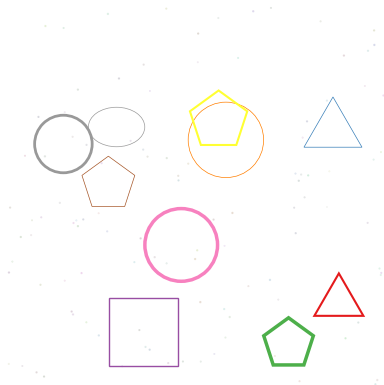[{"shape": "triangle", "thickness": 1.5, "radius": 0.37, "center": [0.88, 0.216]}, {"shape": "triangle", "thickness": 0.5, "radius": 0.44, "center": [0.865, 0.661]}, {"shape": "pentagon", "thickness": 2.5, "radius": 0.34, "center": [0.749, 0.107]}, {"shape": "square", "thickness": 1, "radius": 0.44, "center": [0.372, 0.137]}, {"shape": "circle", "thickness": 0.5, "radius": 0.49, "center": [0.587, 0.637]}, {"shape": "pentagon", "thickness": 1.5, "radius": 0.39, "center": [0.568, 0.687]}, {"shape": "pentagon", "thickness": 0.5, "radius": 0.36, "center": [0.281, 0.522]}, {"shape": "circle", "thickness": 2.5, "radius": 0.47, "center": [0.471, 0.364]}, {"shape": "oval", "thickness": 0.5, "radius": 0.37, "center": [0.303, 0.67]}, {"shape": "circle", "thickness": 2, "radius": 0.37, "center": [0.165, 0.626]}]